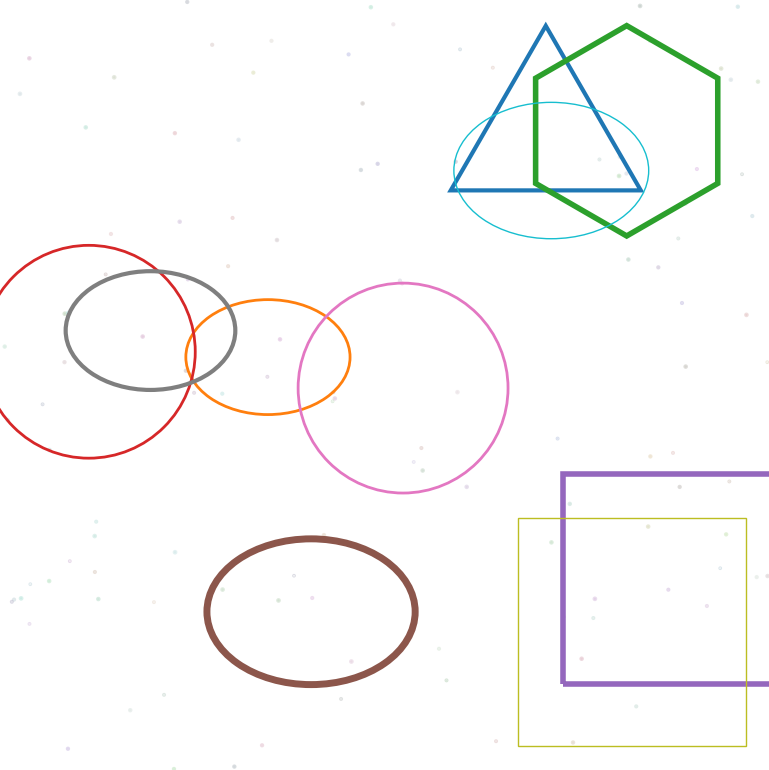[{"shape": "triangle", "thickness": 1.5, "radius": 0.71, "center": [0.709, 0.824]}, {"shape": "oval", "thickness": 1, "radius": 0.53, "center": [0.348, 0.536]}, {"shape": "hexagon", "thickness": 2, "radius": 0.68, "center": [0.814, 0.83]}, {"shape": "circle", "thickness": 1, "radius": 0.69, "center": [0.115, 0.543]}, {"shape": "square", "thickness": 2, "radius": 0.68, "center": [0.868, 0.248]}, {"shape": "oval", "thickness": 2.5, "radius": 0.68, "center": [0.404, 0.206]}, {"shape": "circle", "thickness": 1, "radius": 0.68, "center": [0.523, 0.496]}, {"shape": "oval", "thickness": 1.5, "radius": 0.55, "center": [0.195, 0.571]}, {"shape": "square", "thickness": 0.5, "radius": 0.74, "center": [0.821, 0.179]}, {"shape": "oval", "thickness": 0.5, "radius": 0.63, "center": [0.716, 0.779]}]